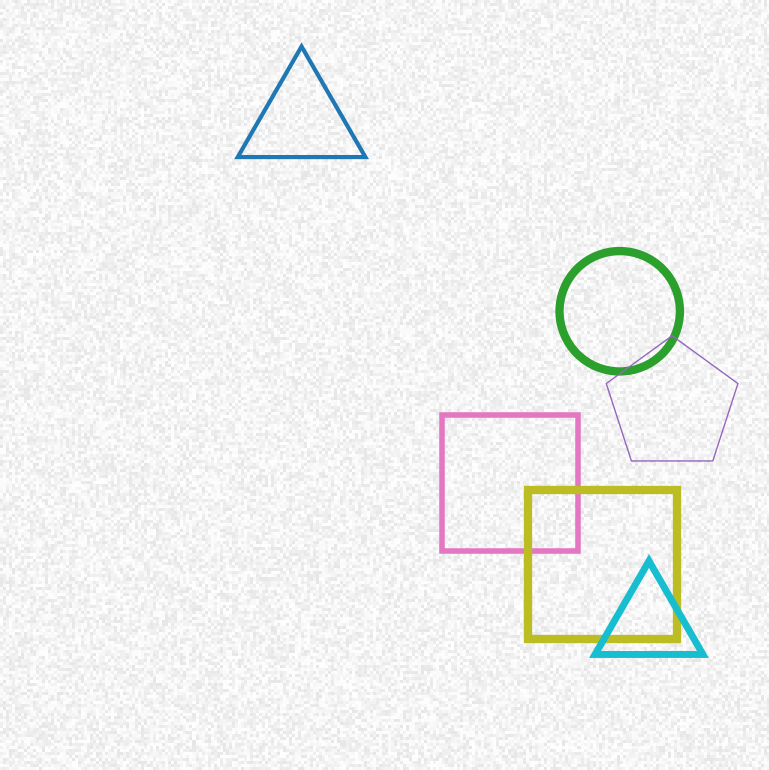[{"shape": "triangle", "thickness": 1.5, "radius": 0.48, "center": [0.392, 0.844]}, {"shape": "circle", "thickness": 3, "radius": 0.39, "center": [0.805, 0.596]}, {"shape": "pentagon", "thickness": 0.5, "radius": 0.45, "center": [0.873, 0.474]}, {"shape": "square", "thickness": 2, "radius": 0.44, "center": [0.662, 0.372]}, {"shape": "square", "thickness": 3, "radius": 0.48, "center": [0.782, 0.267]}, {"shape": "triangle", "thickness": 2.5, "radius": 0.4, "center": [0.843, 0.19]}]